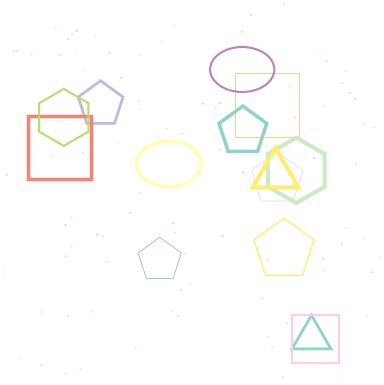[{"shape": "pentagon", "thickness": 2.5, "radius": 0.33, "center": [0.631, 0.659]}, {"shape": "triangle", "thickness": 2, "radius": 0.29, "center": [0.809, 0.123]}, {"shape": "oval", "thickness": 2.5, "radius": 0.42, "center": [0.439, 0.574]}, {"shape": "pentagon", "thickness": 2, "radius": 0.31, "center": [0.261, 0.729]}, {"shape": "square", "thickness": 2.5, "radius": 0.41, "center": [0.155, 0.617]}, {"shape": "pentagon", "thickness": 0.5, "radius": 0.3, "center": [0.415, 0.325]}, {"shape": "square", "thickness": 0.5, "radius": 0.41, "center": [0.694, 0.728]}, {"shape": "hexagon", "thickness": 1.5, "radius": 0.37, "center": [0.166, 0.695]}, {"shape": "square", "thickness": 1.5, "radius": 0.31, "center": [0.819, 0.119]}, {"shape": "pentagon", "thickness": 0.5, "radius": 0.35, "center": [0.72, 0.535]}, {"shape": "oval", "thickness": 1.5, "radius": 0.42, "center": [0.629, 0.819]}, {"shape": "hexagon", "thickness": 3, "radius": 0.42, "center": [0.77, 0.558]}, {"shape": "pentagon", "thickness": 1, "radius": 0.41, "center": [0.738, 0.351]}, {"shape": "triangle", "thickness": 3, "radius": 0.34, "center": [0.716, 0.548]}]